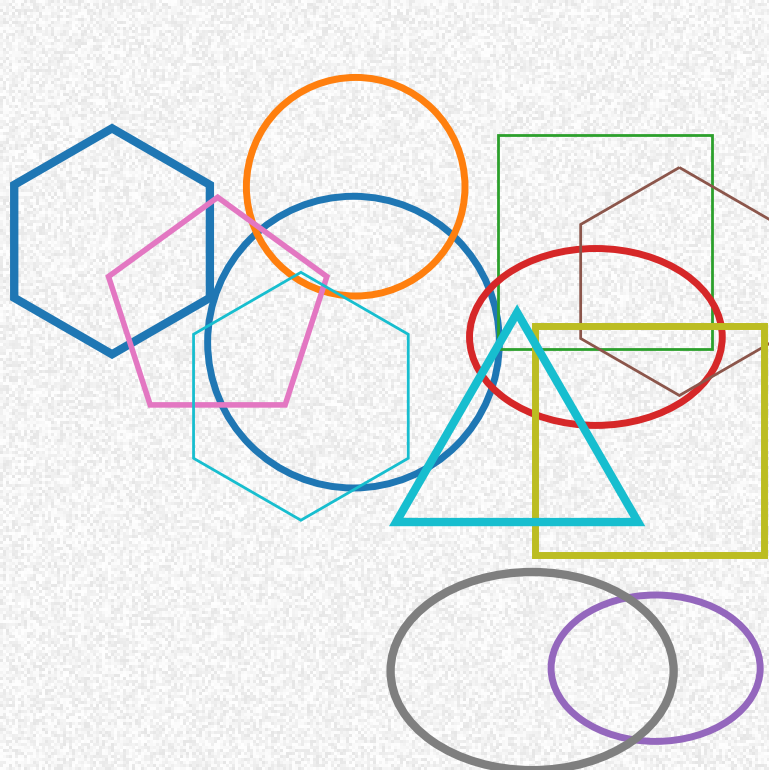[{"shape": "circle", "thickness": 2.5, "radius": 0.95, "center": [0.459, 0.556]}, {"shape": "hexagon", "thickness": 3, "radius": 0.73, "center": [0.146, 0.687]}, {"shape": "circle", "thickness": 2.5, "radius": 0.71, "center": [0.462, 0.758]}, {"shape": "square", "thickness": 1, "radius": 0.7, "center": [0.786, 0.686]}, {"shape": "oval", "thickness": 2.5, "radius": 0.82, "center": [0.774, 0.562]}, {"shape": "oval", "thickness": 2.5, "radius": 0.68, "center": [0.851, 0.132]}, {"shape": "hexagon", "thickness": 1, "radius": 0.74, "center": [0.882, 0.634]}, {"shape": "pentagon", "thickness": 2, "radius": 0.75, "center": [0.283, 0.595]}, {"shape": "oval", "thickness": 3, "radius": 0.92, "center": [0.691, 0.128]}, {"shape": "square", "thickness": 2.5, "radius": 0.74, "center": [0.843, 0.428]}, {"shape": "hexagon", "thickness": 1, "radius": 0.8, "center": [0.391, 0.485]}, {"shape": "triangle", "thickness": 3, "radius": 0.91, "center": [0.672, 0.413]}]